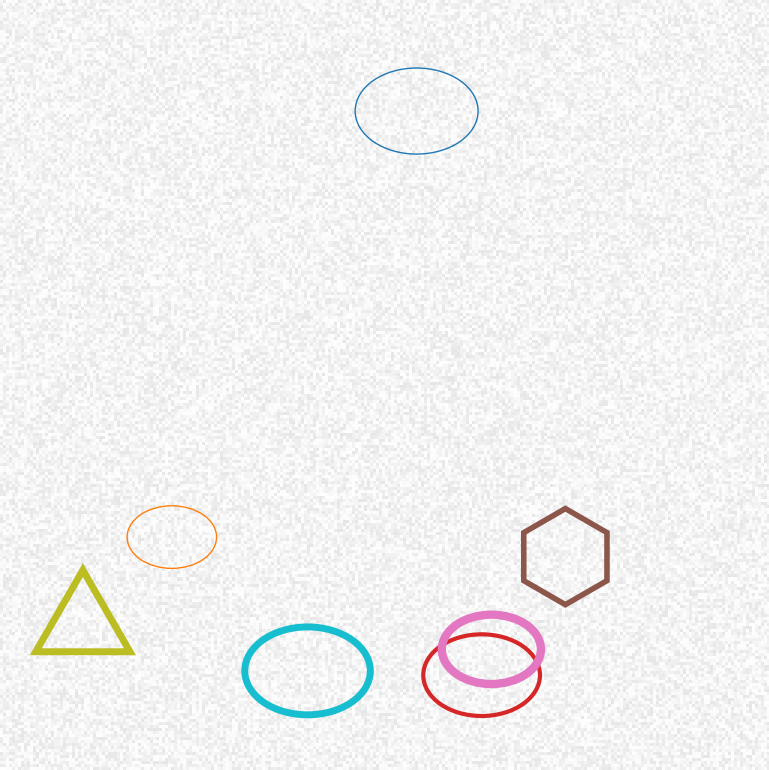[{"shape": "oval", "thickness": 0.5, "radius": 0.4, "center": [0.541, 0.856]}, {"shape": "oval", "thickness": 0.5, "radius": 0.29, "center": [0.223, 0.302]}, {"shape": "oval", "thickness": 1.5, "radius": 0.38, "center": [0.625, 0.123]}, {"shape": "hexagon", "thickness": 2, "radius": 0.31, "center": [0.734, 0.277]}, {"shape": "oval", "thickness": 3, "radius": 0.32, "center": [0.638, 0.157]}, {"shape": "triangle", "thickness": 2.5, "radius": 0.35, "center": [0.108, 0.189]}, {"shape": "oval", "thickness": 2.5, "radius": 0.41, "center": [0.399, 0.129]}]